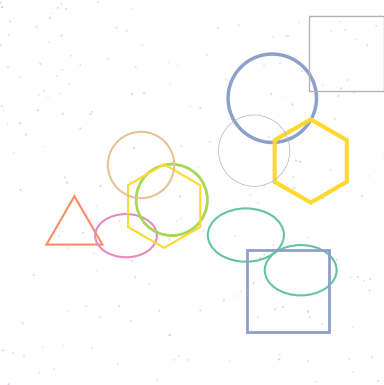[{"shape": "oval", "thickness": 1.5, "radius": 0.47, "center": [0.781, 0.298]}, {"shape": "oval", "thickness": 1.5, "radius": 0.49, "center": [0.639, 0.389]}, {"shape": "triangle", "thickness": 1.5, "radius": 0.42, "center": [0.193, 0.407]}, {"shape": "square", "thickness": 2, "radius": 0.53, "center": [0.747, 0.244]}, {"shape": "circle", "thickness": 2.5, "radius": 0.57, "center": [0.707, 0.745]}, {"shape": "oval", "thickness": 1.5, "radius": 0.4, "center": [0.327, 0.388]}, {"shape": "circle", "thickness": 2, "radius": 0.46, "center": [0.446, 0.481]}, {"shape": "hexagon", "thickness": 3, "radius": 0.54, "center": [0.807, 0.582]}, {"shape": "hexagon", "thickness": 1.5, "radius": 0.54, "center": [0.426, 0.465]}, {"shape": "circle", "thickness": 1.5, "radius": 0.43, "center": [0.366, 0.571]}, {"shape": "circle", "thickness": 0.5, "radius": 0.46, "center": [0.66, 0.609]}, {"shape": "square", "thickness": 1, "radius": 0.49, "center": [0.9, 0.861]}]